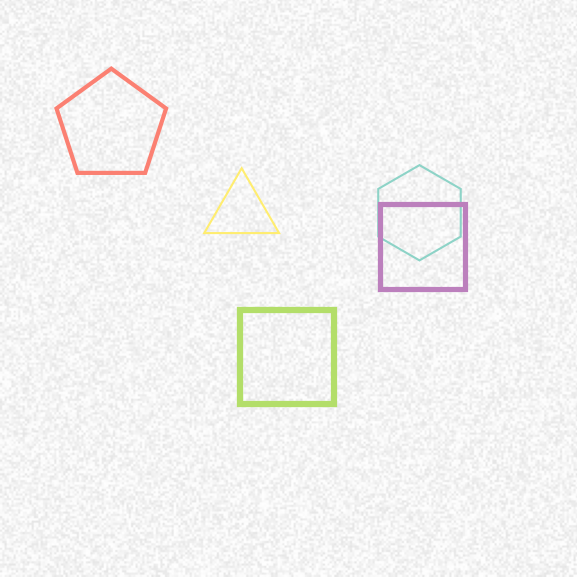[{"shape": "hexagon", "thickness": 1, "radius": 0.41, "center": [0.726, 0.631]}, {"shape": "pentagon", "thickness": 2, "radius": 0.5, "center": [0.193, 0.78]}, {"shape": "square", "thickness": 3, "radius": 0.41, "center": [0.497, 0.381]}, {"shape": "square", "thickness": 2.5, "radius": 0.37, "center": [0.732, 0.572]}, {"shape": "triangle", "thickness": 1, "radius": 0.37, "center": [0.418, 0.633]}]